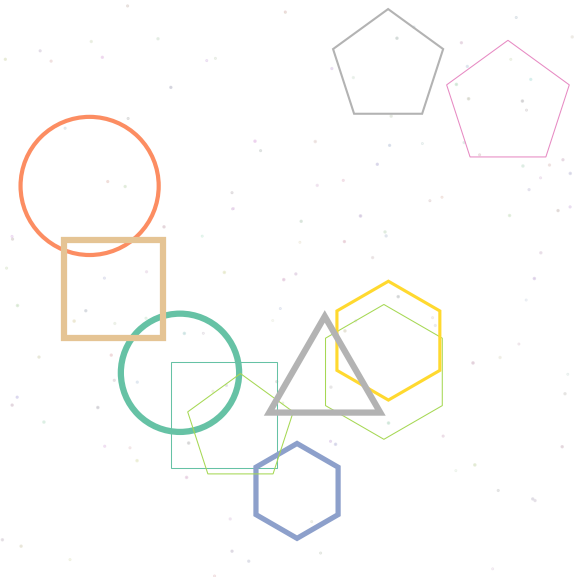[{"shape": "square", "thickness": 0.5, "radius": 0.46, "center": [0.388, 0.28]}, {"shape": "circle", "thickness": 3, "radius": 0.51, "center": [0.312, 0.354]}, {"shape": "circle", "thickness": 2, "radius": 0.6, "center": [0.155, 0.677]}, {"shape": "hexagon", "thickness": 2.5, "radius": 0.41, "center": [0.514, 0.149]}, {"shape": "pentagon", "thickness": 0.5, "radius": 0.56, "center": [0.88, 0.818]}, {"shape": "hexagon", "thickness": 0.5, "radius": 0.58, "center": [0.665, 0.355]}, {"shape": "pentagon", "thickness": 0.5, "radius": 0.48, "center": [0.416, 0.256]}, {"shape": "hexagon", "thickness": 1.5, "radius": 0.51, "center": [0.673, 0.409]}, {"shape": "square", "thickness": 3, "radius": 0.43, "center": [0.197, 0.499]}, {"shape": "pentagon", "thickness": 1, "radius": 0.5, "center": [0.672, 0.883]}, {"shape": "triangle", "thickness": 3, "radius": 0.56, "center": [0.562, 0.34]}]